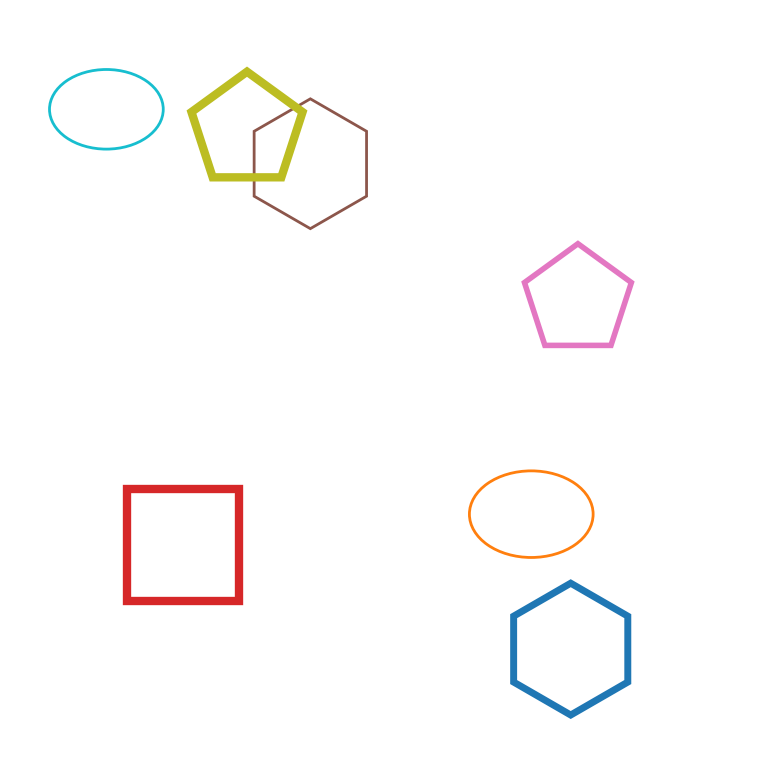[{"shape": "hexagon", "thickness": 2.5, "radius": 0.43, "center": [0.741, 0.157]}, {"shape": "oval", "thickness": 1, "radius": 0.4, "center": [0.69, 0.332]}, {"shape": "square", "thickness": 3, "radius": 0.37, "center": [0.238, 0.293]}, {"shape": "hexagon", "thickness": 1, "radius": 0.42, "center": [0.403, 0.787]}, {"shape": "pentagon", "thickness": 2, "radius": 0.36, "center": [0.751, 0.61]}, {"shape": "pentagon", "thickness": 3, "radius": 0.38, "center": [0.321, 0.831]}, {"shape": "oval", "thickness": 1, "radius": 0.37, "center": [0.138, 0.858]}]